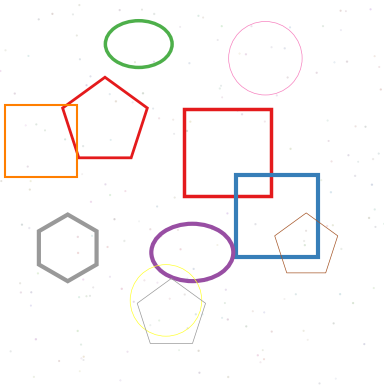[{"shape": "pentagon", "thickness": 2, "radius": 0.58, "center": [0.273, 0.684]}, {"shape": "square", "thickness": 2.5, "radius": 0.57, "center": [0.591, 0.603]}, {"shape": "square", "thickness": 3, "radius": 0.53, "center": [0.72, 0.439]}, {"shape": "oval", "thickness": 2.5, "radius": 0.43, "center": [0.36, 0.886]}, {"shape": "oval", "thickness": 3, "radius": 0.53, "center": [0.5, 0.344]}, {"shape": "square", "thickness": 1.5, "radius": 0.47, "center": [0.106, 0.634]}, {"shape": "circle", "thickness": 0.5, "radius": 0.46, "center": [0.431, 0.22]}, {"shape": "pentagon", "thickness": 0.5, "radius": 0.43, "center": [0.795, 0.361]}, {"shape": "circle", "thickness": 0.5, "radius": 0.48, "center": [0.689, 0.849]}, {"shape": "pentagon", "thickness": 0.5, "radius": 0.47, "center": [0.445, 0.183]}, {"shape": "hexagon", "thickness": 3, "radius": 0.43, "center": [0.176, 0.356]}]